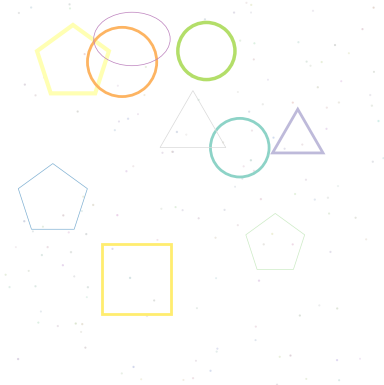[{"shape": "circle", "thickness": 2, "radius": 0.38, "center": [0.623, 0.616]}, {"shape": "pentagon", "thickness": 3, "radius": 0.49, "center": [0.19, 0.837]}, {"shape": "triangle", "thickness": 2, "radius": 0.38, "center": [0.773, 0.641]}, {"shape": "pentagon", "thickness": 0.5, "radius": 0.47, "center": [0.137, 0.481]}, {"shape": "circle", "thickness": 2, "radius": 0.45, "center": [0.317, 0.839]}, {"shape": "circle", "thickness": 2.5, "radius": 0.37, "center": [0.536, 0.867]}, {"shape": "triangle", "thickness": 0.5, "radius": 0.49, "center": [0.501, 0.666]}, {"shape": "oval", "thickness": 0.5, "radius": 0.5, "center": [0.343, 0.899]}, {"shape": "pentagon", "thickness": 0.5, "radius": 0.4, "center": [0.715, 0.365]}, {"shape": "square", "thickness": 2, "radius": 0.45, "center": [0.355, 0.275]}]